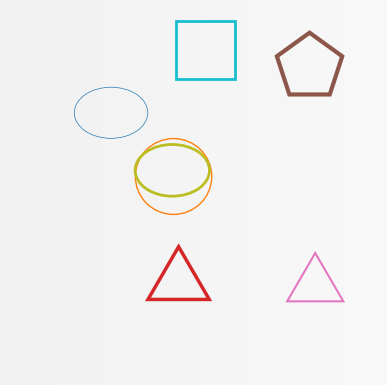[{"shape": "oval", "thickness": 0.5, "radius": 0.47, "center": [0.287, 0.707]}, {"shape": "circle", "thickness": 1, "radius": 0.49, "center": [0.448, 0.542]}, {"shape": "triangle", "thickness": 2.5, "radius": 0.46, "center": [0.461, 0.268]}, {"shape": "pentagon", "thickness": 3, "radius": 0.44, "center": [0.799, 0.826]}, {"shape": "triangle", "thickness": 1.5, "radius": 0.42, "center": [0.814, 0.259]}, {"shape": "oval", "thickness": 2, "radius": 0.48, "center": [0.445, 0.558]}, {"shape": "square", "thickness": 2, "radius": 0.38, "center": [0.531, 0.87]}]